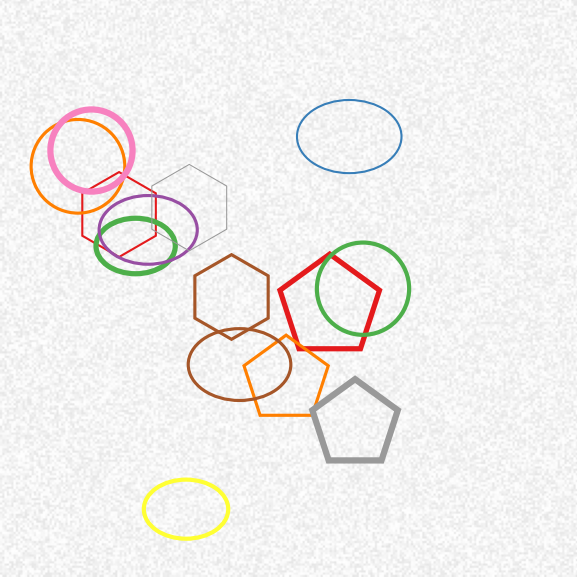[{"shape": "pentagon", "thickness": 2.5, "radius": 0.45, "center": [0.571, 0.469]}, {"shape": "hexagon", "thickness": 1, "radius": 0.37, "center": [0.206, 0.628]}, {"shape": "oval", "thickness": 1, "radius": 0.45, "center": [0.605, 0.763]}, {"shape": "oval", "thickness": 2.5, "radius": 0.34, "center": [0.235, 0.573]}, {"shape": "circle", "thickness": 2, "radius": 0.4, "center": [0.629, 0.499]}, {"shape": "oval", "thickness": 1.5, "radius": 0.42, "center": [0.257, 0.601]}, {"shape": "circle", "thickness": 1.5, "radius": 0.41, "center": [0.135, 0.711]}, {"shape": "pentagon", "thickness": 1.5, "radius": 0.38, "center": [0.495, 0.342]}, {"shape": "oval", "thickness": 2, "radius": 0.37, "center": [0.322, 0.117]}, {"shape": "hexagon", "thickness": 1.5, "radius": 0.37, "center": [0.401, 0.485]}, {"shape": "oval", "thickness": 1.5, "radius": 0.44, "center": [0.415, 0.368]}, {"shape": "circle", "thickness": 3, "radius": 0.36, "center": [0.158, 0.738]}, {"shape": "hexagon", "thickness": 0.5, "radius": 0.37, "center": [0.328, 0.64]}, {"shape": "pentagon", "thickness": 3, "radius": 0.39, "center": [0.615, 0.265]}]